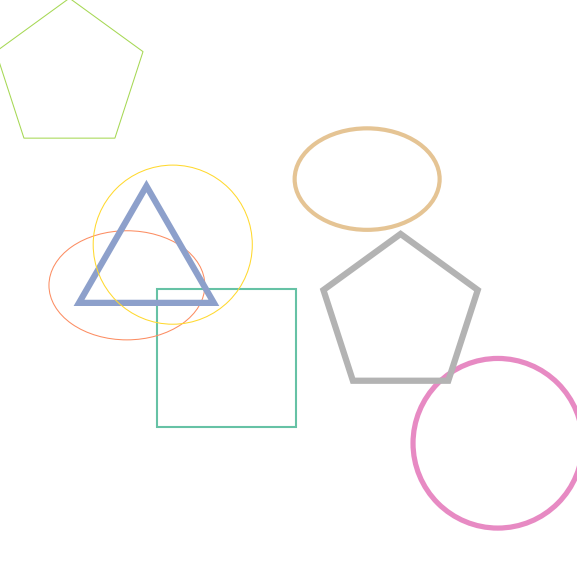[{"shape": "square", "thickness": 1, "radius": 0.6, "center": [0.393, 0.379]}, {"shape": "oval", "thickness": 0.5, "radius": 0.67, "center": [0.22, 0.505]}, {"shape": "triangle", "thickness": 3, "radius": 0.67, "center": [0.254, 0.542]}, {"shape": "circle", "thickness": 2.5, "radius": 0.73, "center": [0.862, 0.232]}, {"shape": "pentagon", "thickness": 0.5, "radius": 0.67, "center": [0.12, 0.868]}, {"shape": "circle", "thickness": 0.5, "radius": 0.69, "center": [0.299, 0.575]}, {"shape": "oval", "thickness": 2, "radius": 0.63, "center": [0.636, 0.689]}, {"shape": "pentagon", "thickness": 3, "radius": 0.7, "center": [0.694, 0.454]}]